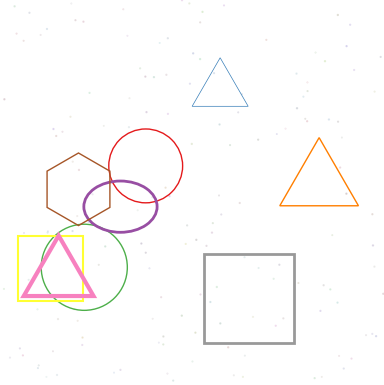[{"shape": "circle", "thickness": 1, "radius": 0.48, "center": [0.378, 0.569]}, {"shape": "triangle", "thickness": 0.5, "radius": 0.42, "center": [0.572, 0.766]}, {"shape": "circle", "thickness": 1, "radius": 0.56, "center": [0.219, 0.306]}, {"shape": "oval", "thickness": 2, "radius": 0.48, "center": [0.313, 0.463]}, {"shape": "triangle", "thickness": 1, "radius": 0.59, "center": [0.829, 0.525]}, {"shape": "square", "thickness": 1.5, "radius": 0.42, "center": [0.131, 0.303]}, {"shape": "hexagon", "thickness": 1, "radius": 0.47, "center": [0.204, 0.508]}, {"shape": "triangle", "thickness": 3, "radius": 0.52, "center": [0.152, 0.283]}, {"shape": "square", "thickness": 2, "radius": 0.58, "center": [0.647, 0.225]}]